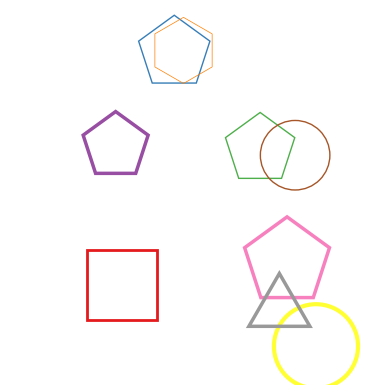[{"shape": "square", "thickness": 2, "radius": 0.45, "center": [0.316, 0.26]}, {"shape": "pentagon", "thickness": 1, "radius": 0.49, "center": [0.453, 0.863]}, {"shape": "pentagon", "thickness": 1, "radius": 0.47, "center": [0.676, 0.613]}, {"shape": "pentagon", "thickness": 2.5, "radius": 0.44, "center": [0.3, 0.621]}, {"shape": "hexagon", "thickness": 0.5, "radius": 0.43, "center": [0.477, 0.869]}, {"shape": "circle", "thickness": 3, "radius": 0.55, "center": [0.821, 0.101]}, {"shape": "circle", "thickness": 1, "radius": 0.45, "center": [0.767, 0.597]}, {"shape": "pentagon", "thickness": 2.5, "radius": 0.58, "center": [0.746, 0.321]}, {"shape": "triangle", "thickness": 2.5, "radius": 0.46, "center": [0.726, 0.198]}]